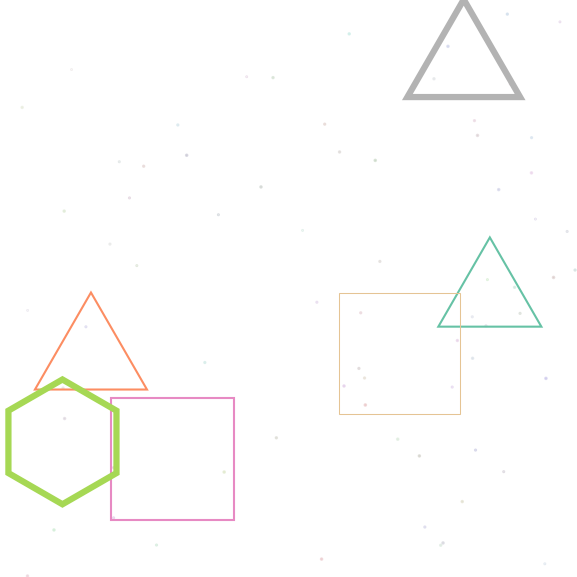[{"shape": "triangle", "thickness": 1, "radius": 0.52, "center": [0.848, 0.485]}, {"shape": "triangle", "thickness": 1, "radius": 0.56, "center": [0.158, 0.381]}, {"shape": "square", "thickness": 1, "radius": 0.53, "center": [0.299, 0.204]}, {"shape": "hexagon", "thickness": 3, "radius": 0.54, "center": [0.108, 0.234]}, {"shape": "square", "thickness": 0.5, "radius": 0.52, "center": [0.691, 0.388]}, {"shape": "triangle", "thickness": 3, "radius": 0.56, "center": [0.803, 0.887]}]